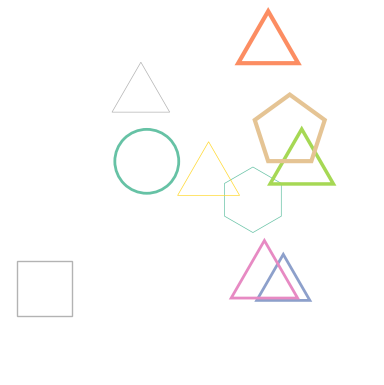[{"shape": "hexagon", "thickness": 0.5, "radius": 0.43, "center": [0.657, 0.481]}, {"shape": "circle", "thickness": 2, "radius": 0.42, "center": [0.381, 0.581]}, {"shape": "triangle", "thickness": 3, "radius": 0.45, "center": [0.697, 0.881]}, {"shape": "triangle", "thickness": 2, "radius": 0.4, "center": [0.736, 0.26]}, {"shape": "triangle", "thickness": 2, "radius": 0.5, "center": [0.687, 0.276]}, {"shape": "triangle", "thickness": 2.5, "radius": 0.48, "center": [0.784, 0.57]}, {"shape": "triangle", "thickness": 0.5, "radius": 0.46, "center": [0.542, 0.539]}, {"shape": "pentagon", "thickness": 3, "radius": 0.48, "center": [0.753, 0.659]}, {"shape": "square", "thickness": 1, "radius": 0.36, "center": [0.115, 0.25]}, {"shape": "triangle", "thickness": 0.5, "radius": 0.43, "center": [0.366, 0.752]}]